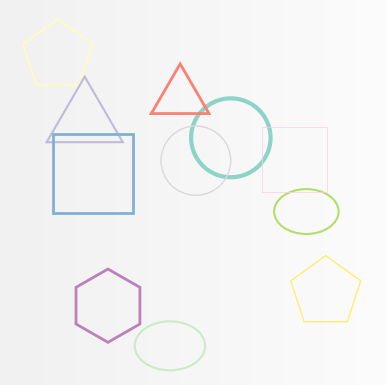[{"shape": "circle", "thickness": 3, "radius": 0.51, "center": [0.596, 0.642]}, {"shape": "pentagon", "thickness": 1, "radius": 0.47, "center": [0.149, 0.856]}, {"shape": "triangle", "thickness": 1.5, "radius": 0.57, "center": [0.219, 0.687]}, {"shape": "triangle", "thickness": 2, "radius": 0.43, "center": [0.465, 0.748]}, {"shape": "square", "thickness": 2, "radius": 0.51, "center": [0.24, 0.549]}, {"shape": "oval", "thickness": 1.5, "radius": 0.42, "center": [0.791, 0.451]}, {"shape": "square", "thickness": 0.5, "radius": 0.42, "center": [0.76, 0.585]}, {"shape": "circle", "thickness": 1, "radius": 0.45, "center": [0.505, 0.583]}, {"shape": "hexagon", "thickness": 2, "radius": 0.48, "center": [0.279, 0.206]}, {"shape": "oval", "thickness": 1.5, "radius": 0.45, "center": [0.439, 0.102]}, {"shape": "pentagon", "thickness": 1, "radius": 0.47, "center": [0.841, 0.241]}]